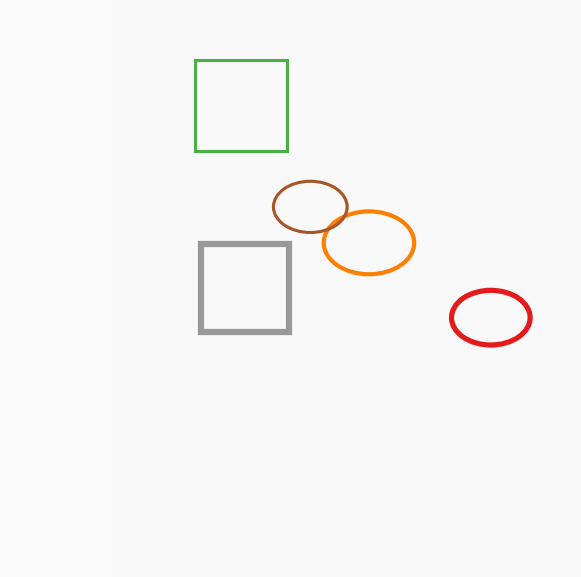[{"shape": "oval", "thickness": 2.5, "radius": 0.34, "center": [0.844, 0.449]}, {"shape": "square", "thickness": 1.5, "radius": 0.39, "center": [0.414, 0.816]}, {"shape": "oval", "thickness": 2, "radius": 0.39, "center": [0.635, 0.579]}, {"shape": "oval", "thickness": 1.5, "radius": 0.32, "center": [0.534, 0.641]}, {"shape": "square", "thickness": 3, "radius": 0.38, "center": [0.422, 0.5]}]